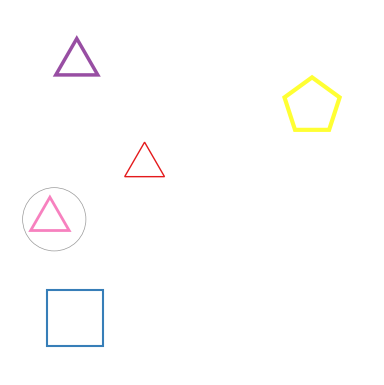[{"shape": "triangle", "thickness": 1, "radius": 0.3, "center": [0.376, 0.571]}, {"shape": "square", "thickness": 1.5, "radius": 0.36, "center": [0.194, 0.175]}, {"shape": "triangle", "thickness": 2.5, "radius": 0.31, "center": [0.199, 0.837]}, {"shape": "pentagon", "thickness": 3, "radius": 0.38, "center": [0.811, 0.724]}, {"shape": "triangle", "thickness": 2, "radius": 0.29, "center": [0.13, 0.43]}, {"shape": "circle", "thickness": 0.5, "radius": 0.41, "center": [0.141, 0.43]}]